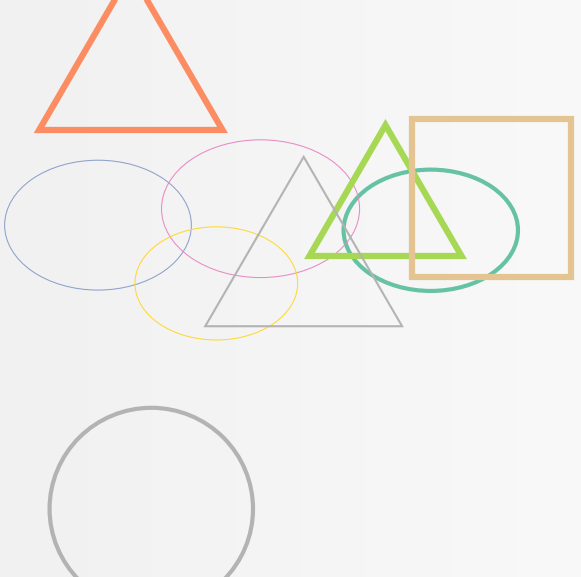[{"shape": "oval", "thickness": 2, "radius": 0.75, "center": [0.741, 0.6]}, {"shape": "triangle", "thickness": 3, "radius": 0.91, "center": [0.225, 0.865]}, {"shape": "oval", "thickness": 0.5, "radius": 0.8, "center": [0.169, 0.609]}, {"shape": "oval", "thickness": 0.5, "radius": 0.85, "center": [0.448, 0.638]}, {"shape": "triangle", "thickness": 3, "radius": 0.76, "center": [0.663, 0.631]}, {"shape": "oval", "thickness": 0.5, "radius": 0.7, "center": [0.372, 0.508]}, {"shape": "square", "thickness": 3, "radius": 0.69, "center": [0.845, 0.656]}, {"shape": "circle", "thickness": 2, "radius": 0.88, "center": [0.26, 0.118]}, {"shape": "triangle", "thickness": 1, "radius": 0.98, "center": [0.522, 0.532]}]